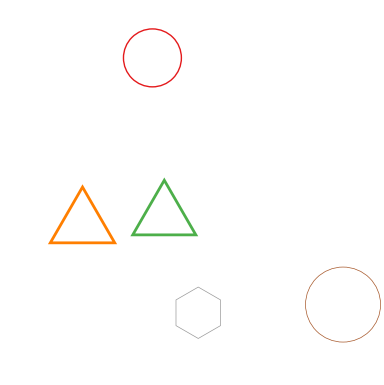[{"shape": "circle", "thickness": 1, "radius": 0.38, "center": [0.396, 0.85]}, {"shape": "triangle", "thickness": 2, "radius": 0.47, "center": [0.427, 0.437]}, {"shape": "triangle", "thickness": 2, "radius": 0.48, "center": [0.214, 0.418]}, {"shape": "circle", "thickness": 0.5, "radius": 0.49, "center": [0.891, 0.209]}, {"shape": "hexagon", "thickness": 0.5, "radius": 0.33, "center": [0.515, 0.188]}]